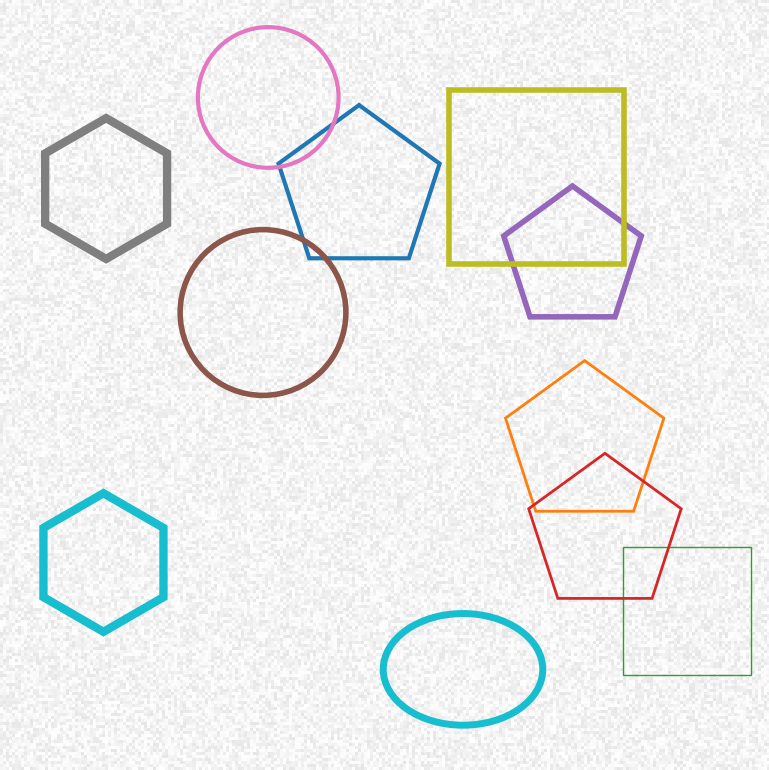[{"shape": "pentagon", "thickness": 1.5, "radius": 0.55, "center": [0.466, 0.754]}, {"shape": "pentagon", "thickness": 1, "radius": 0.54, "center": [0.759, 0.424]}, {"shape": "square", "thickness": 0.5, "radius": 0.41, "center": [0.892, 0.207]}, {"shape": "pentagon", "thickness": 1, "radius": 0.52, "center": [0.786, 0.307]}, {"shape": "pentagon", "thickness": 2, "radius": 0.47, "center": [0.744, 0.665]}, {"shape": "circle", "thickness": 2, "radius": 0.54, "center": [0.342, 0.594]}, {"shape": "circle", "thickness": 1.5, "radius": 0.46, "center": [0.348, 0.873]}, {"shape": "hexagon", "thickness": 3, "radius": 0.46, "center": [0.138, 0.755]}, {"shape": "square", "thickness": 2, "radius": 0.57, "center": [0.697, 0.77]}, {"shape": "oval", "thickness": 2.5, "radius": 0.52, "center": [0.601, 0.131]}, {"shape": "hexagon", "thickness": 3, "radius": 0.45, "center": [0.134, 0.269]}]